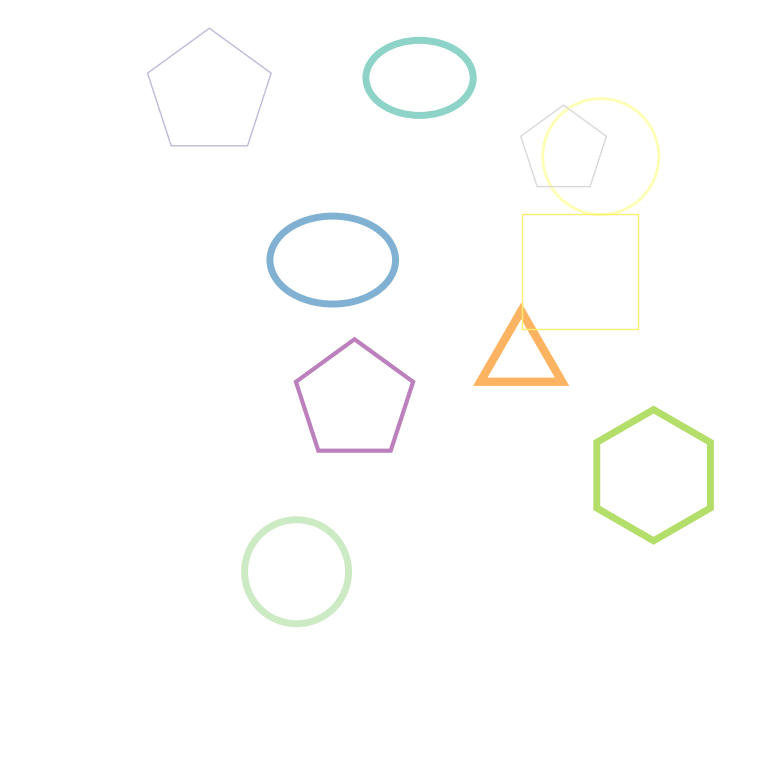[{"shape": "oval", "thickness": 2.5, "radius": 0.35, "center": [0.545, 0.899]}, {"shape": "circle", "thickness": 1, "radius": 0.38, "center": [0.78, 0.797]}, {"shape": "pentagon", "thickness": 0.5, "radius": 0.42, "center": [0.272, 0.879]}, {"shape": "oval", "thickness": 2.5, "radius": 0.41, "center": [0.432, 0.662]}, {"shape": "triangle", "thickness": 3, "radius": 0.31, "center": [0.677, 0.535]}, {"shape": "hexagon", "thickness": 2.5, "radius": 0.43, "center": [0.849, 0.383]}, {"shape": "pentagon", "thickness": 0.5, "radius": 0.29, "center": [0.732, 0.805]}, {"shape": "pentagon", "thickness": 1.5, "radius": 0.4, "center": [0.46, 0.479]}, {"shape": "circle", "thickness": 2.5, "radius": 0.34, "center": [0.385, 0.257]}, {"shape": "square", "thickness": 0.5, "radius": 0.38, "center": [0.753, 0.647]}]